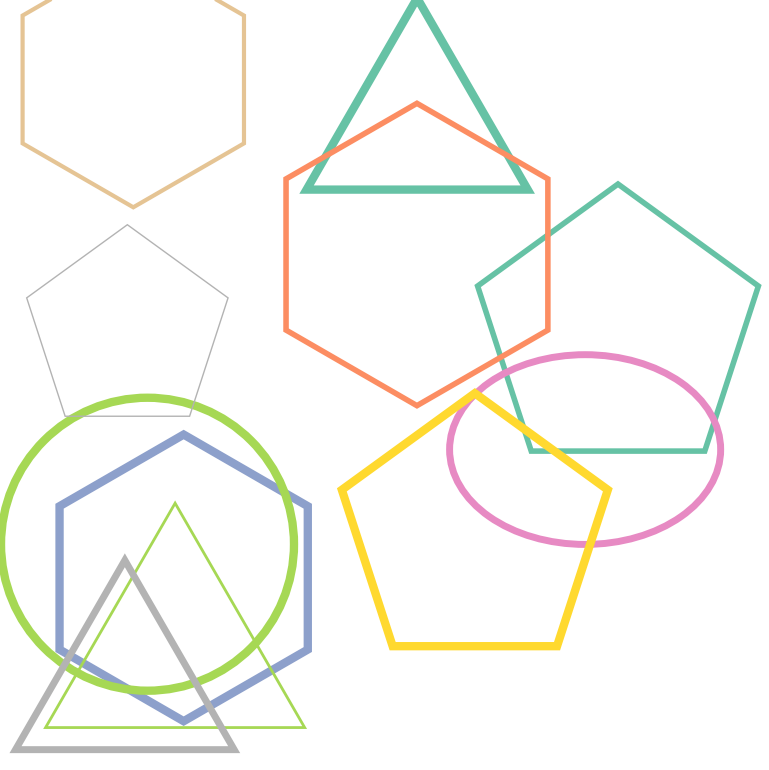[{"shape": "pentagon", "thickness": 2, "radius": 0.96, "center": [0.803, 0.569]}, {"shape": "triangle", "thickness": 3, "radius": 0.83, "center": [0.542, 0.837]}, {"shape": "hexagon", "thickness": 2, "radius": 0.98, "center": [0.542, 0.669]}, {"shape": "hexagon", "thickness": 3, "radius": 0.93, "center": [0.239, 0.25]}, {"shape": "oval", "thickness": 2.5, "radius": 0.88, "center": [0.76, 0.416]}, {"shape": "circle", "thickness": 3, "radius": 0.95, "center": [0.192, 0.293]}, {"shape": "triangle", "thickness": 1, "radius": 0.97, "center": [0.227, 0.152]}, {"shape": "pentagon", "thickness": 3, "radius": 0.91, "center": [0.617, 0.308]}, {"shape": "hexagon", "thickness": 1.5, "radius": 0.83, "center": [0.173, 0.897]}, {"shape": "pentagon", "thickness": 0.5, "radius": 0.69, "center": [0.165, 0.571]}, {"shape": "triangle", "thickness": 2.5, "radius": 0.82, "center": [0.162, 0.108]}]